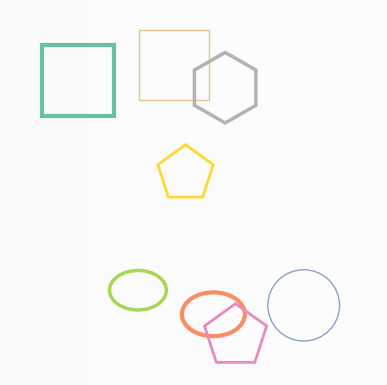[{"shape": "square", "thickness": 3, "radius": 0.46, "center": [0.2, 0.792]}, {"shape": "oval", "thickness": 3, "radius": 0.41, "center": [0.551, 0.184]}, {"shape": "circle", "thickness": 1, "radius": 0.46, "center": [0.784, 0.207]}, {"shape": "pentagon", "thickness": 2, "radius": 0.42, "center": [0.608, 0.127]}, {"shape": "oval", "thickness": 2.5, "radius": 0.37, "center": [0.356, 0.246]}, {"shape": "pentagon", "thickness": 2, "radius": 0.38, "center": [0.479, 0.549]}, {"shape": "square", "thickness": 1, "radius": 0.46, "center": [0.449, 0.832]}, {"shape": "hexagon", "thickness": 2.5, "radius": 0.46, "center": [0.581, 0.772]}]